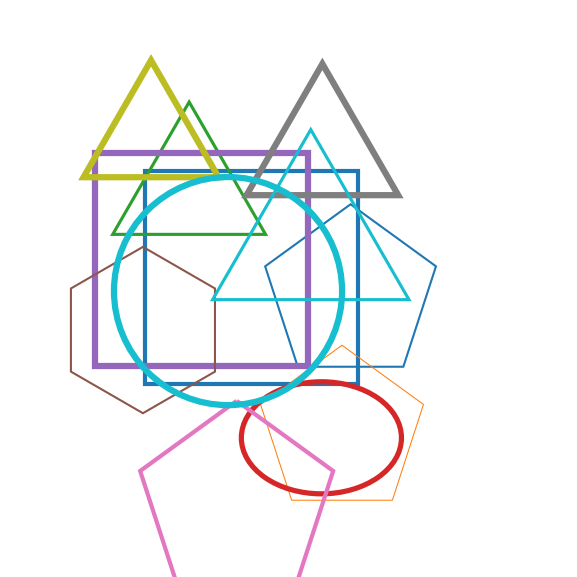[{"shape": "pentagon", "thickness": 1, "radius": 0.78, "center": [0.607, 0.49]}, {"shape": "square", "thickness": 2, "radius": 0.92, "center": [0.436, 0.519]}, {"shape": "pentagon", "thickness": 0.5, "radius": 0.74, "center": [0.592, 0.253]}, {"shape": "triangle", "thickness": 1.5, "radius": 0.76, "center": [0.328, 0.67]}, {"shape": "oval", "thickness": 2.5, "radius": 0.69, "center": [0.557, 0.241]}, {"shape": "square", "thickness": 3, "radius": 0.92, "center": [0.349, 0.55]}, {"shape": "hexagon", "thickness": 1, "radius": 0.72, "center": [0.248, 0.428]}, {"shape": "pentagon", "thickness": 2, "radius": 0.88, "center": [0.41, 0.129]}, {"shape": "triangle", "thickness": 3, "radius": 0.76, "center": [0.558, 0.737]}, {"shape": "triangle", "thickness": 3, "radius": 0.67, "center": [0.262, 0.76]}, {"shape": "triangle", "thickness": 1.5, "radius": 0.98, "center": [0.538, 0.578]}, {"shape": "circle", "thickness": 3, "radius": 0.99, "center": [0.395, 0.495]}]